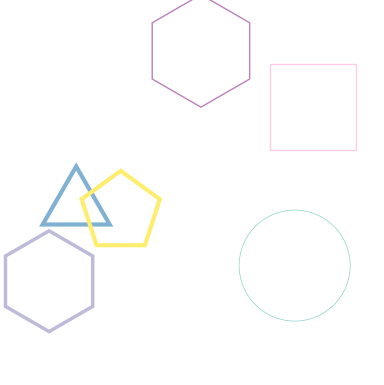[{"shape": "circle", "thickness": 0.5, "radius": 0.72, "center": [0.765, 0.31]}, {"shape": "hexagon", "thickness": 2.5, "radius": 0.65, "center": [0.128, 0.27]}, {"shape": "triangle", "thickness": 3, "radius": 0.5, "center": [0.198, 0.467]}, {"shape": "square", "thickness": 1, "radius": 0.56, "center": [0.813, 0.723]}, {"shape": "hexagon", "thickness": 1, "radius": 0.73, "center": [0.522, 0.868]}, {"shape": "pentagon", "thickness": 3, "radius": 0.53, "center": [0.314, 0.45]}]